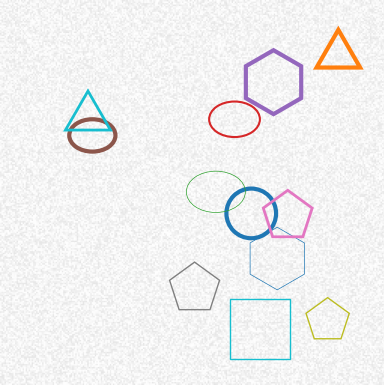[{"shape": "hexagon", "thickness": 0.5, "radius": 0.41, "center": [0.72, 0.328]}, {"shape": "circle", "thickness": 3, "radius": 0.32, "center": [0.653, 0.446]}, {"shape": "triangle", "thickness": 3, "radius": 0.33, "center": [0.879, 0.857]}, {"shape": "oval", "thickness": 0.5, "radius": 0.38, "center": [0.561, 0.502]}, {"shape": "oval", "thickness": 1.5, "radius": 0.33, "center": [0.609, 0.69]}, {"shape": "hexagon", "thickness": 3, "radius": 0.41, "center": [0.71, 0.787]}, {"shape": "oval", "thickness": 3, "radius": 0.3, "center": [0.24, 0.648]}, {"shape": "pentagon", "thickness": 2, "radius": 0.33, "center": [0.747, 0.439]}, {"shape": "pentagon", "thickness": 1, "radius": 0.34, "center": [0.505, 0.251]}, {"shape": "pentagon", "thickness": 1, "radius": 0.3, "center": [0.851, 0.168]}, {"shape": "square", "thickness": 1, "radius": 0.39, "center": [0.676, 0.145]}, {"shape": "triangle", "thickness": 2, "radius": 0.34, "center": [0.229, 0.696]}]